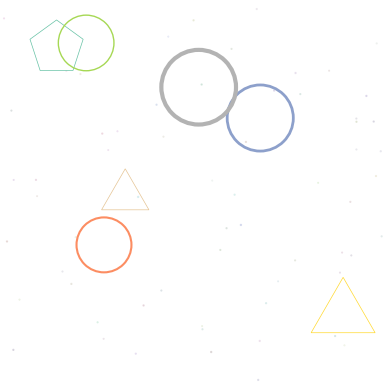[{"shape": "pentagon", "thickness": 0.5, "radius": 0.36, "center": [0.147, 0.876]}, {"shape": "circle", "thickness": 1.5, "radius": 0.36, "center": [0.27, 0.364]}, {"shape": "circle", "thickness": 2, "radius": 0.43, "center": [0.676, 0.693]}, {"shape": "circle", "thickness": 1, "radius": 0.36, "center": [0.224, 0.888]}, {"shape": "triangle", "thickness": 0.5, "radius": 0.48, "center": [0.891, 0.184]}, {"shape": "triangle", "thickness": 0.5, "radius": 0.36, "center": [0.325, 0.491]}, {"shape": "circle", "thickness": 3, "radius": 0.48, "center": [0.516, 0.774]}]